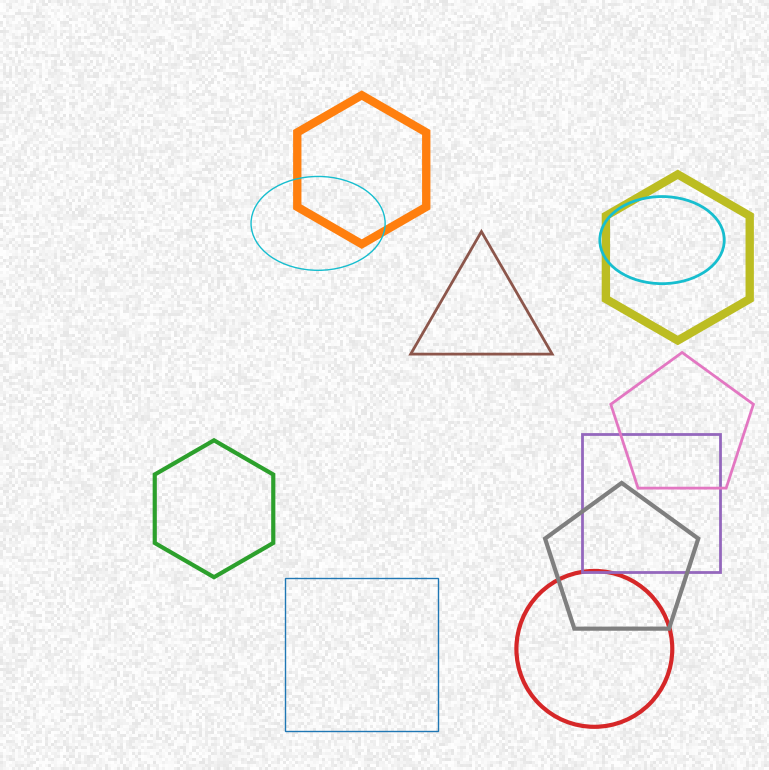[{"shape": "square", "thickness": 0.5, "radius": 0.5, "center": [0.469, 0.15]}, {"shape": "hexagon", "thickness": 3, "radius": 0.48, "center": [0.47, 0.78]}, {"shape": "hexagon", "thickness": 1.5, "radius": 0.44, "center": [0.278, 0.339]}, {"shape": "circle", "thickness": 1.5, "radius": 0.51, "center": [0.772, 0.157]}, {"shape": "square", "thickness": 1, "radius": 0.45, "center": [0.846, 0.347]}, {"shape": "triangle", "thickness": 1, "radius": 0.53, "center": [0.625, 0.593]}, {"shape": "pentagon", "thickness": 1, "radius": 0.49, "center": [0.886, 0.445]}, {"shape": "pentagon", "thickness": 1.5, "radius": 0.52, "center": [0.807, 0.268]}, {"shape": "hexagon", "thickness": 3, "radius": 0.54, "center": [0.88, 0.666]}, {"shape": "oval", "thickness": 0.5, "radius": 0.44, "center": [0.413, 0.71]}, {"shape": "oval", "thickness": 1, "radius": 0.4, "center": [0.86, 0.688]}]